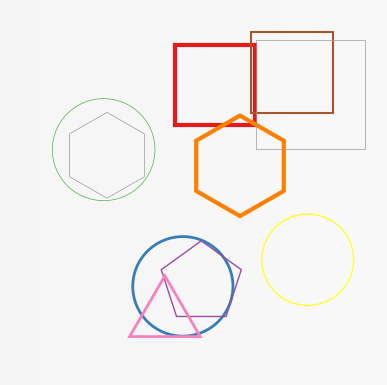[{"shape": "square", "thickness": 3, "radius": 0.52, "center": [0.555, 0.779]}, {"shape": "circle", "thickness": 2, "radius": 0.65, "center": [0.472, 0.256]}, {"shape": "circle", "thickness": 0.5, "radius": 0.66, "center": [0.267, 0.611]}, {"shape": "pentagon", "thickness": 1, "radius": 0.54, "center": [0.519, 0.266]}, {"shape": "hexagon", "thickness": 3, "radius": 0.65, "center": [0.619, 0.569]}, {"shape": "circle", "thickness": 1, "radius": 0.59, "center": [0.794, 0.325]}, {"shape": "square", "thickness": 1.5, "radius": 0.53, "center": [0.755, 0.812]}, {"shape": "triangle", "thickness": 2, "radius": 0.53, "center": [0.426, 0.178]}, {"shape": "hexagon", "thickness": 0.5, "radius": 0.56, "center": [0.276, 0.597]}, {"shape": "square", "thickness": 0.5, "radius": 0.71, "center": [0.801, 0.755]}]